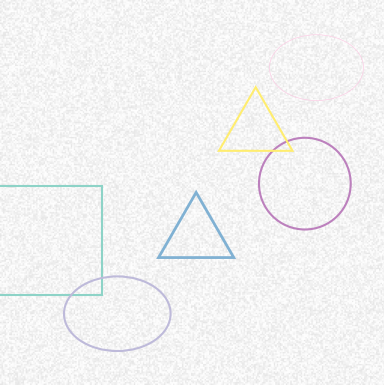[{"shape": "square", "thickness": 1.5, "radius": 0.71, "center": [0.122, 0.375]}, {"shape": "oval", "thickness": 1.5, "radius": 0.69, "center": [0.305, 0.185]}, {"shape": "triangle", "thickness": 2, "radius": 0.56, "center": [0.51, 0.387]}, {"shape": "oval", "thickness": 0.5, "radius": 0.61, "center": [0.822, 0.824]}, {"shape": "circle", "thickness": 1.5, "radius": 0.6, "center": [0.792, 0.523]}, {"shape": "triangle", "thickness": 1.5, "radius": 0.55, "center": [0.664, 0.663]}]